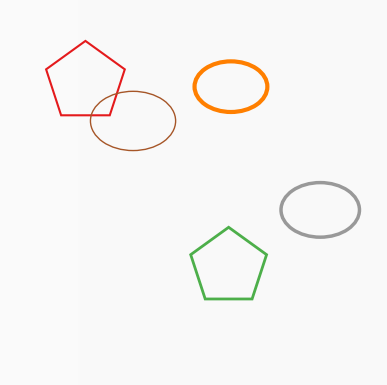[{"shape": "pentagon", "thickness": 1.5, "radius": 0.53, "center": [0.221, 0.787]}, {"shape": "pentagon", "thickness": 2, "radius": 0.51, "center": [0.59, 0.307]}, {"shape": "oval", "thickness": 3, "radius": 0.47, "center": [0.596, 0.775]}, {"shape": "oval", "thickness": 1, "radius": 0.55, "center": [0.343, 0.686]}, {"shape": "oval", "thickness": 2.5, "radius": 0.51, "center": [0.826, 0.455]}]